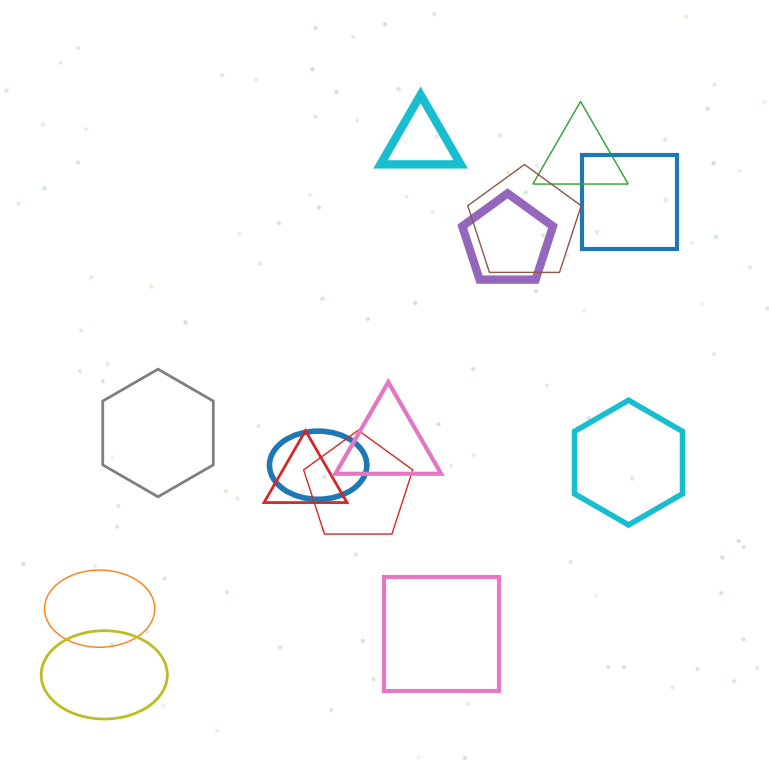[{"shape": "square", "thickness": 1.5, "radius": 0.31, "center": [0.817, 0.738]}, {"shape": "oval", "thickness": 2, "radius": 0.32, "center": [0.413, 0.396]}, {"shape": "oval", "thickness": 0.5, "radius": 0.36, "center": [0.129, 0.21]}, {"shape": "triangle", "thickness": 0.5, "radius": 0.36, "center": [0.754, 0.797]}, {"shape": "pentagon", "thickness": 0.5, "radius": 0.37, "center": [0.465, 0.367]}, {"shape": "triangle", "thickness": 1, "radius": 0.31, "center": [0.397, 0.378]}, {"shape": "pentagon", "thickness": 3, "radius": 0.31, "center": [0.659, 0.687]}, {"shape": "pentagon", "thickness": 0.5, "radius": 0.39, "center": [0.681, 0.709]}, {"shape": "triangle", "thickness": 1.5, "radius": 0.4, "center": [0.504, 0.424]}, {"shape": "square", "thickness": 1.5, "radius": 0.37, "center": [0.573, 0.177]}, {"shape": "hexagon", "thickness": 1, "radius": 0.41, "center": [0.205, 0.438]}, {"shape": "oval", "thickness": 1, "radius": 0.41, "center": [0.135, 0.124]}, {"shape": "hexagon", "thickness": 2, "radius": 0.4, "center": [0.816, 0.399]}, {"shape": "triangle", "thickness": 3, "radius": 0.3, "center": [0.546, 0.817]}]